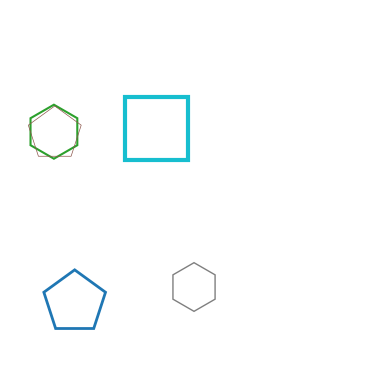[{"shape": "pentagon", "thickness": 2, "radius": 0.42, "center": [0.194, 0.215]}, {"shape": "hexagon", "thickness": 1.5, "radius": 0.35, "center": [0.14, 0.658]}, {"shape": "pentagon", "thickness": 0.5, "radius": 0.36, "center": [0.142, 0.653]}, {"shape": "hexagon", "thickness": 1, "radius": 0.32, "center": [0.504, 0.255]}, {"shape": "square", "thickness": 3, "radius": 0.41, "center": [0.406, 0.666]}]